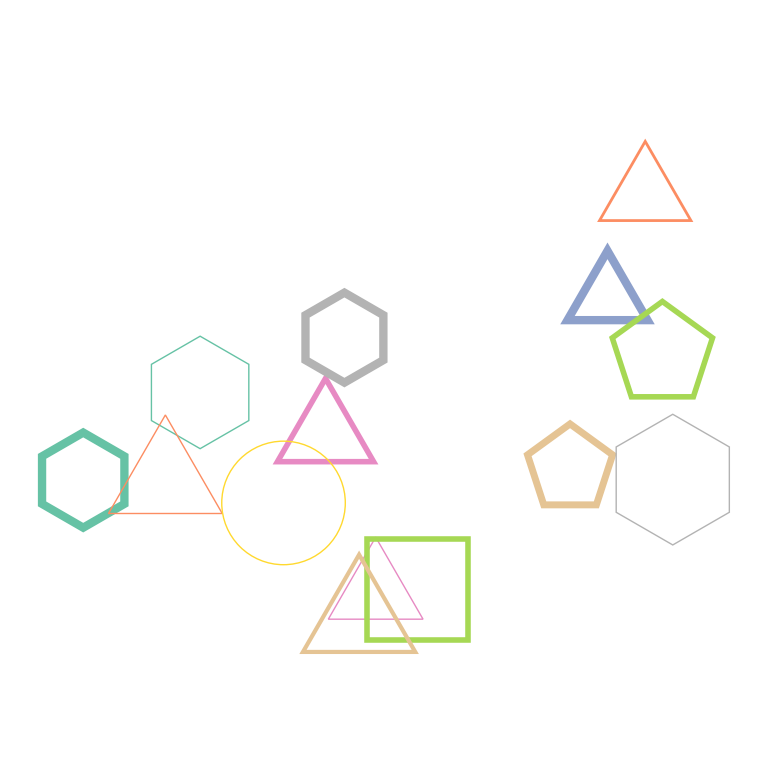[{"shape": "hexagon", "thickness": 3, "radius": 0.31, "center": [0.108, 0.376]}, {"shape": "hexagon", "thickness": 0.5, "radius": 0.37, "center": [0.26, 0.49]}, {"shape": "triangle", "thickness": 1, "radius": 0.34, "center": [0.838, 0.748]}, {"shape": "triangle", "thickness": 0.5, "radius": 0.43, "center": [0.215, 0.376]}, {"shape": "triangle", "thickness": 3, "radius": 0.3, "center": [0.789, 0.614]}, {"shape": "triangle", "thickness": 0.5, "radius": 0.36, "center": [0.488, 0.231]}, {"shape": "triangle", "thickness": 2, "radius": 0.36, "center": [0.423, 0.436]}, {"shape": "pentagon", "thickness": 2, "radius": 0.34, "center": [0.86, 0.54]}, {"shape": "square", "thickness": 2, "radius": 0.33, "center": [0.542, 0.234]}, {"shape": "circle", "thickness": 0.5, "radius": 0.4, "center": [0.368, 0.347]}, {"shape": "pentagon", "thickness": 2.5, "radius": 0.29, "center": [0.74, 0.391]}, {"shape": "triangle", "thickness": 1.5, "radius": 0.42, "center": [0.466, 0.195]}, {"shape": "hexagon", "thickness": 0.5, "radius": 0.42, "center": [0.874, 0.377]}, {"shape": "hexagon", "thickness": 3, "radius": 0.29, "center": [0.447, 0.562]}]